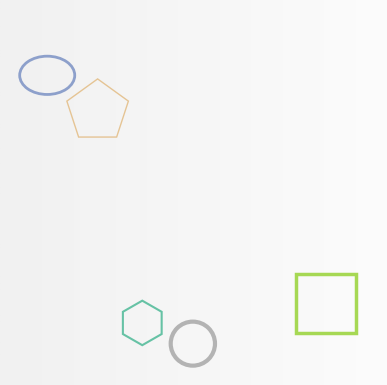[{"shape": "hexagon", "thickness": 1.5, "radius": 0.29, "center": [0.367, 0.161]}, {"shape": "oval", "thickness": 2, "radius": 0.36, "center": [0.122, 0.804]}, {"shape": "square", "thickness": 2.5, "radius": 0.38, "center": [0.842, 0.213]}, {"shape": "pentagon", "thickness": 1, "radius": 0.42, "center": [0.252, 0.712]}, {"shape": "circle", "thickness": 3, "radius": 0.29, "center": [0.498, 0.107]}]